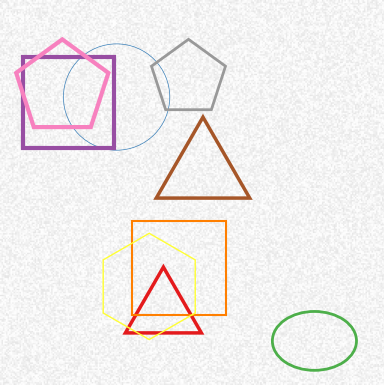[{"shape": "triangle", "thickness": 2.5, "radius": 0.57, "center": [0.424, 0.192]}, {"shape": "circle", "thickness": 0.5, "radius": 0.69, "center": [0.303, 0.748]}, {"shape": "oval", "thickness": 2, "radius": 0.55, "center": [0.817, 0.115]}, {"shape": "square", "thickness": 3, "radius": 0.59, "center": [0.179, 0.734]}, {"shape": "square", "thickness": 1.5, "radius": 0.61, "center": [0.465, 0.305]}, {"shape": "hexagon", "thickness": 1, "radius": 0.69, "center": [0.388, 0.256]}, {"shape": "triangle", "thickness": 2.5, "radius": 0.7, "center": [0.527, 0.556]}, {"shape": "pentagon", "thickness": 3, "radius": 0.63, "center": [0.162, 0.772]}, {"shape": "pentagon", "thickness": 2, "radius": 0.51, "center": [0.49, 0.797]}]